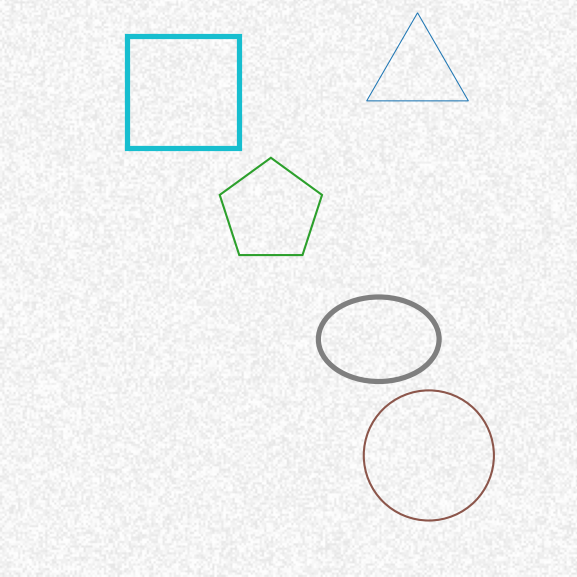[{"shape": "triangle", "thickness": 0.5, "radius": 0.51, "center": [0.723, 0.875]}, {"shape": "pentagon", "thickness": 1, "radius": 0.47, "center": [0.469, 0.633]}, {"shape": "circle", "thickness": 1, "radius": 0.56, "center": [0.743, 0.21]}, {"shape": "oval", "thickness": 2.5, "radius": 0.52, "center": [0.656, 0.412]}, {"shape": "square", "thickness": 2.5, "radius": 0.48, "center": [0.317, 0.84]}]